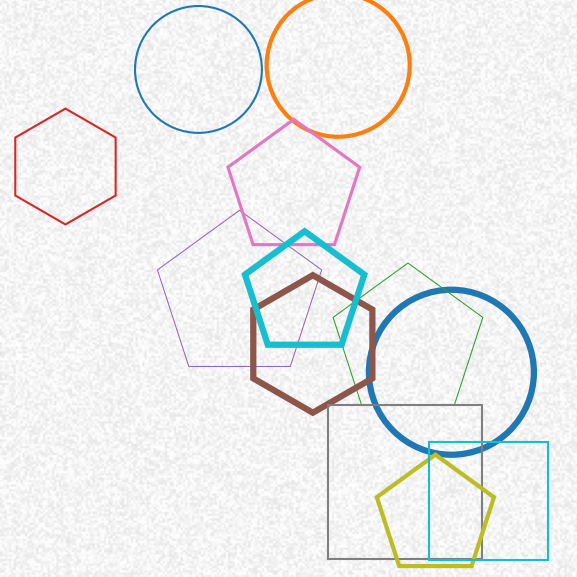[{"shape": "circle", "thickness": 3, "radius": 0.71, "center": [0.782, 0.355]}, {"shape": "circle", "thickness": 1, "radius": 0.55, "center": [0.344, 0.879]}, {"shape": "circle", "thickness": 2, "radius": 0.62, "center": [0.586, 0.886]}, {"shape": "pentagon", "thickness": 0.5, "radius": 0.68, "center": [0.706, 0.407]}, {"shape": "hexagon", "thickness": 1, "radius": 0.5, "center": [0.113, 0.711]}, {"shape": "pentagon", "thickness": 0.5, "radius": 0.75, "center": [0.415, 0.485]}, {"shape": "hexagon", "thickness": 3, "radius": 0.6, "center": [0.542, 0.404]}, {"shape": "pentagon", "thickness": 1.5, "radius": 0.6, "center": [0.509, 0.673]}, {"shape": "square", "thickness": 1, "radius": 0.67, "center": [0.701, 0.165]}, {"shape": "pentagon", "thickness": 2, "radius": 0.53, "center": [0.754, 0.105]}, {"shape": "pentagon", "thickness": 3, "radius": 0.54, "center": [0.528, 0.49]}, {"shape": "square", "thickness": 1, "radius": 0.51, "center": [0.846, 0.132]}]